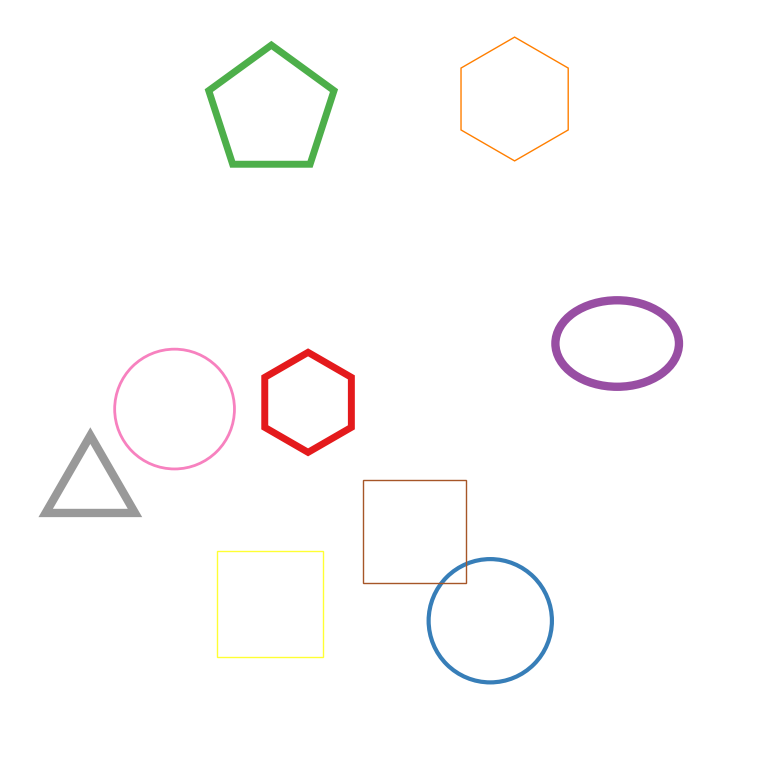[{"shape": "hexagon", "thickness": 2.5, "radius": 0.32, "center": [0.4, 0.477]}, {"shape": "circle", "thickness": 1.5, "radius": 0.4, "center": [0.637, 0.194]}, {"shape": "pentagon", "thickness": 2.5, "radius": 0.43, "center": [0.352, 0.856]}, {"shape": "oval", "thickness": 3, "radius": 0.4, "center": [0.802, 0.554]}, {"shape": "hexagon", "thickness": 0.5, "radius": 0.4, "center": [0.668, 0.871]}, {"shape": "square", "thickness": 0.5, "radius": 0.34, "center": [0.351, 0.215]}, {"shape": "square", "thickness": 0.5, "radius": 0.33, "center": [0.539, 0.309]}, {"shape": "circle", "thickness": 1, "radius": 0.39, "center": [0.227, 0.469]}, {"shape": "triangle", "thickness": 3, "radius": 0.33, "center": [0.117, 0.367]}]